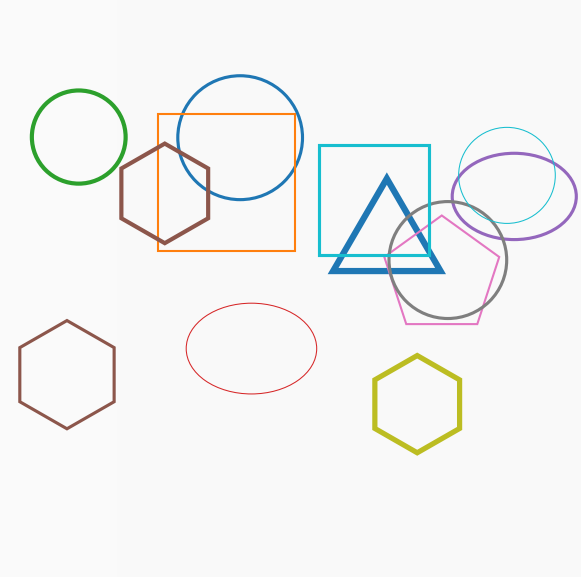[{"shape": "triangle", "thickness": 3, "radius": 0.53, "center": [0.666, 0.583]}, {"shape": "circle", "thickness": 1.5, "radius": 0.54, "center": [0.413, 0.761]}, {"shape": "square", "thickness": 1, "radius": 0.59, "center": [0.39, 0.683]}, {"shape": "circle", "thickness": 2, "radius": 0.4, "center": [0.135, 0.762]}, {"shape": "oval", "thickness": 0.5, "radius": 0.56, "center": [0.433, 0.396]}, {"shape": "oval", "thickness": 1.5, "radius": 0.53, "center": [0.885, 0.659]}, {"shape": "hexagon", "thickness": 2, "radius": 0.43, "center": [0.283, 0.664]}, {"shape": "hexagon", "thickness": 1.5, "radius": 0.47, "center": [0.115, 0.35]}, {"shape": "pentagon", "thickness": 1, "radius": 0.52, "center": [0.76, 0.522]}, {"shape": "circle", "thickness": 1.5, "radius": 0.51, "center": [0.77, 0.549]}, {"shape": "hexagon", "thickness": 2.5, "radius": 0.42, "center": [0.718, 0.299]}, {"shape": "square", "thickness": 1.5, "radius": 0.47, "center": [0.644, 0.653]}, {"shape": "circle", "thickness": 0.5, "radius": 0.42, "center": [0.872, 0.695]}]